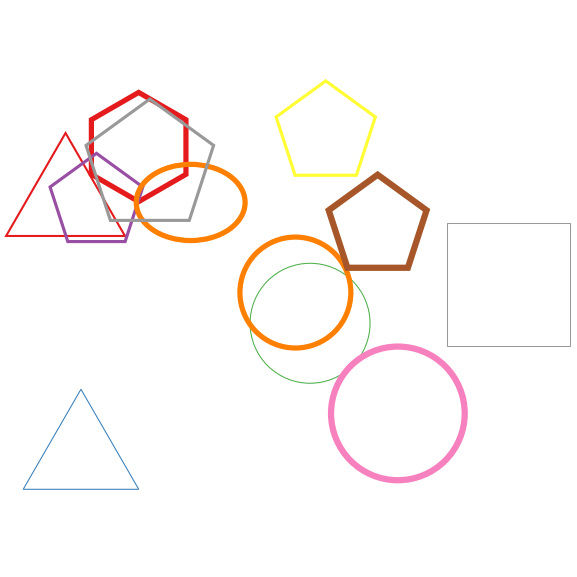[{"shape": "hexagon", "thickness": 2.5, "radius": 0.47, "center": [0.24, 0.745]}, {"shape": "triangle", "thickness": 1, "radius": 0.59, "center": [0.113, 0.65]}, {"shape": "triangle", "thickness": 0.5, "radius": 0.58, "center": [0.14, 0.21]}, {"shape": "circle", "thickness": 0.5, "radius": 0.52, "center": [0.537, 0.439]}, {"shape": "pentagon", "thickness": 1.5, "radius": 0.42, "center": [0.167, 0.649]}, {"shape": "circle", "thickness": 2.5, "radius": 0.48, "center": [0.511, 0.493]}, {"shape": "oval", "thickness": 2.5, "radius": 0.47, "center": [0.33, 0.649]}, {"shape": "pentagon", "thickness": 1.5, "radius": 0.45, "center": [0.564, 0.769]}, {"shape": "pentagon", "thickness": 3, "radius": 0.45, "center": [0.654, 0.608]}, {"shape": "circle", "thickness": 3, "radius": 0.58, "center": [0.689, 0.283]}, {"shape": "square", "thickness": 0.5, "radius": 0.53, "center": [0.88, 0.507]}, {"shape": "pentagon", "thickness": 1.5, "radius": 0.58, "center": [0.259, 0.711]}]